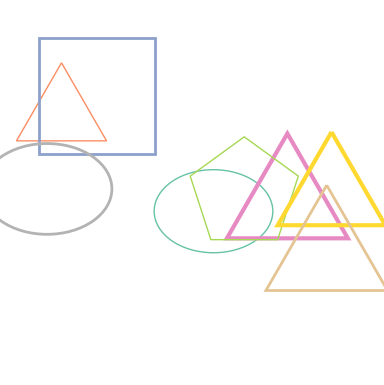[{"shape": "oval", "thickness": 1, "radius": 0.77, "center": [0.555, 0.451]}, {"shape": "triangle", "thickness": 1, "radius": 0.68, "center": [0.16, 0.702]}, {"shape": "square", "thickness": 2, "radius": 0.75, "center": [0.251, 0.751]}, {"shape": "triangle", "thickness": 3, "radius": 0.91, "center": [0.746, 0.472]}, {"shape": "pentagon", "thickness": 1, "radius": 0.74, "center": [0.634, 0.497]}, {"shape": "triangle", "thickness": 3, "radius": 0.81, "center": [0.861, 0.496]}, {"shape": "triangle", "thickness": 2, "radius": 0.91, "center": [0.849, 0.337]}, {"shape": "oval", "thickness": 2, "radius": 0.84, "center": [0.122, 0.509]}]